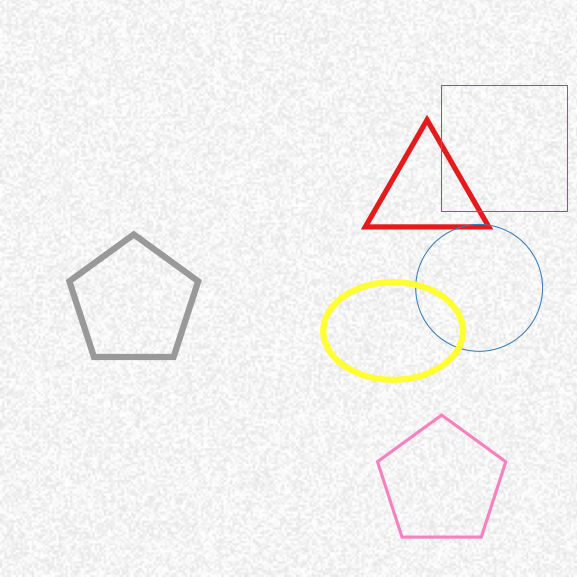[{"shape": "triangle", "thickness": 2.5, "radius": 0.62, "center": [0.74, 0.668]}, {"shape": "circle", "thickness": 0.5, "radius": 0.55, "center": [0.83, 0.501]}, {"shape": "square", "thickness": 0.5, "radius": 0.55, "center": [0.873, 0.742]}, {"shape": "oval", "thickness": 3, "radius": 0.6, "center": [0.681, 0.426]}, {"shape": "pentagon", "thickness": 1.5, "radius": 0.58, "center": [0.765, 0.164]}, {"shape": "pentagon", "thickness": 3, "radius": 0.59, "center": [0.232, 0.476]}]